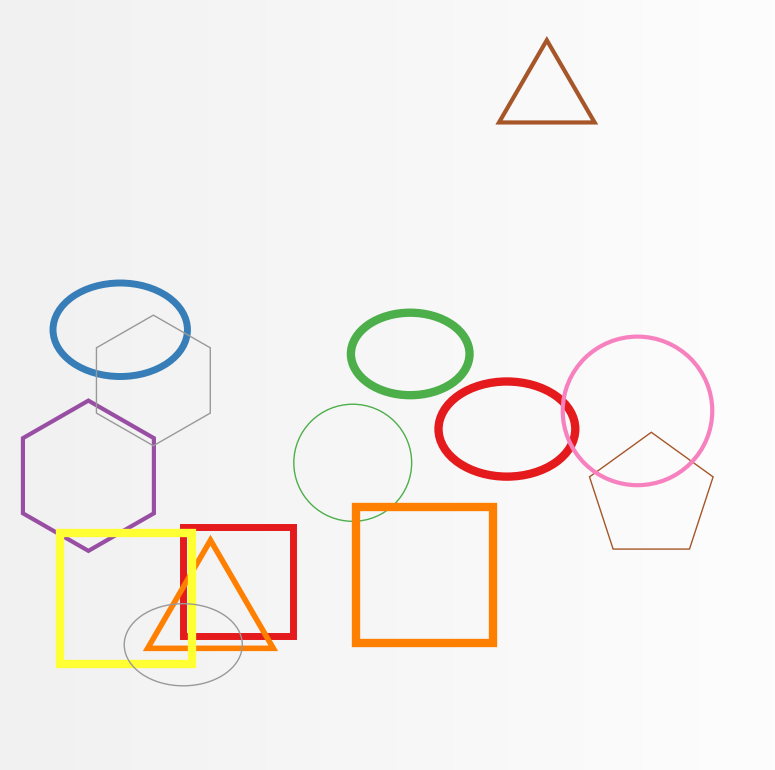[{"shape": "square", "thickness": 2.5, "radius": 0.35, "center": [0.308, 0.244]}, {"shape": "oval", "thickness": 3, "radius": 0.44, "center": [0.654, 0.443]}, {"shape": "oval", "thickness": 2.5, "radius": 0.43, "center": [0.155, 0.572]}, {"shape": "circle", "thickness": 0.5, "radius": 0.38, "center": [0.455, 0.399]}, {"shape": "oval", "thickness": 3, "radius": 0.38, "center": [0.529, 0.54]}, {"shape": "hexagon", "thickness": 1.5, "radius": 0.49, "center": [0.114, 0.382]}, {"shape": "triangle", "thickness": 2, "radius": 0.47, "center": [0.272, 0.205]}, {"shape": "square", "thickness": 3, "radius": 0.44, "center": [0.547, 0.253]}, {"shape": "square", "thickness": 3, "radius": 0.42, "center": [0.163, 0.223]}, {"shape": "pentagon", "thickness": 0.5, "radius": 0.42, "center": [0.84, 0.355]}, {"shape": "triangle", "thickness": 1.5, "radius": 0.36, "center": [0.706, 0.877]}, {"shape": "circle", "thickness": 1.5, "radius": 0.48, "center": [0.823, 0.466]}, {"shape": "oval", "thickness": 0.5, "radius": 0.38, "center": [0.236, 0.163]}, {"shape": "hexagon", "thickness": 0.5, "radius": 0.42, "center": [0.198, 0.506]}]